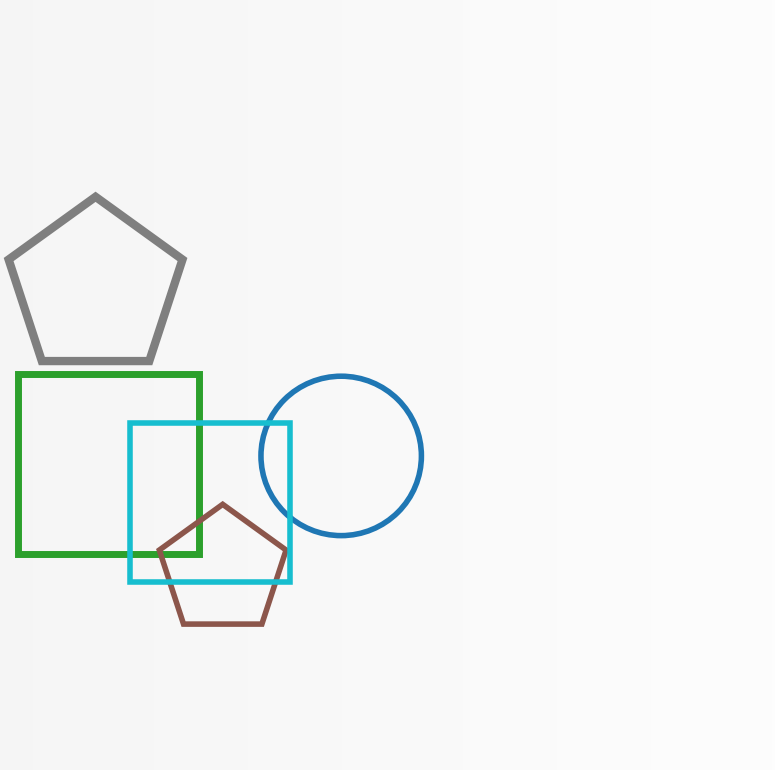[{"shape": "circle", "thickness": 2, "radius": 0.52, "center": [0.44, 0.408]}, {"shape": "square", "thickness": 2.5, "radius": 0.59, "center": [0.14, 0.398]}, {"shape": "pentagon", "thickness": 2, "radius": 0.43, "center": [0.287, 0.259]}, {"shape": "pentagon", "thickness": 3, "radius": 0.59, "center": [0.123, 0.627]}, {"shape": "square", "thickness": 2, "radius": 0.52, "center": [0.271, 0.347]}]